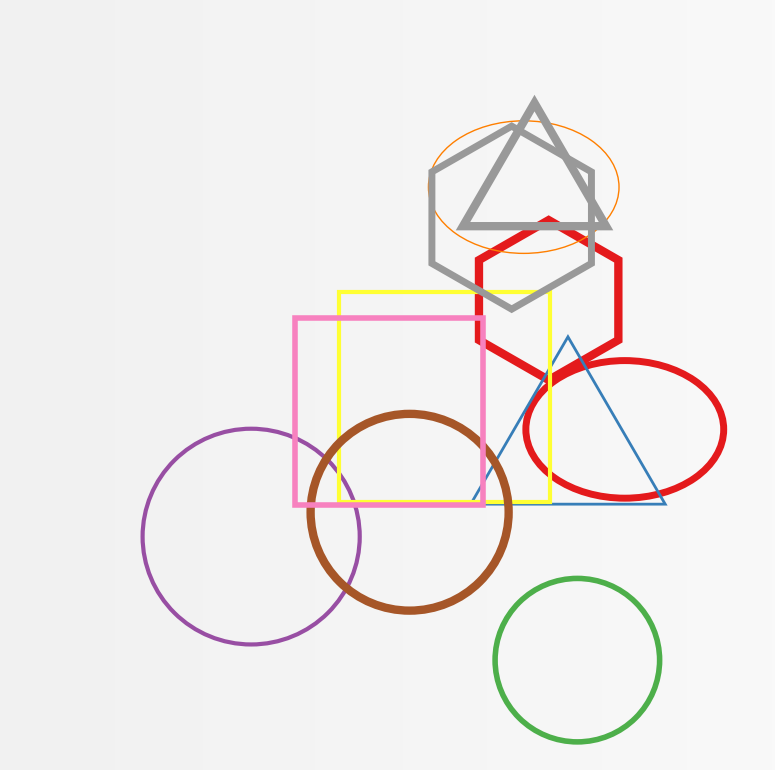[{"shape": "oval", "thickness": 2.5, "radius": 0.64, "center": [0.806, 0.442]}, {"shape": "hexagon", "thickness": 3, "radius": 0.52, "center": [0.708, 0.61]}, {"shape": "triangle", "thickness": 1, "radius": 0.72, "center": [0.733, 0.418]}, {"shape": "circle", "thickness": 2, "radius": 0.53, "center": [0.745, 0.143]}, {"shape": "circle", "thickness": 1.5, "radius": 0.7, "center": [0.324, 0.303]}, {"shape": "oval", "thickness": 0.5, "radius": 0.61, "center": [0.676, 0.757]}, {"shape": "square", "thickness": 1.5, "radius": 0.68, "center": [0.573, 0.485]}, {"shape": "circle", "thickness": 3, "radius": 0.64, "center": [0.529, 0.335]}, {"shape": "square", "thickness": 2, "radius": 0.61, "center": [0.502, 0.465]}, {"shape": "hexagon", "thickness": 2.5, "radius": 0.59, "center": [0.66, 0.717]}, {"shape": "triangle", "thickness": 3, "radius": 0.53, "center": [0.69, 0.76]}]